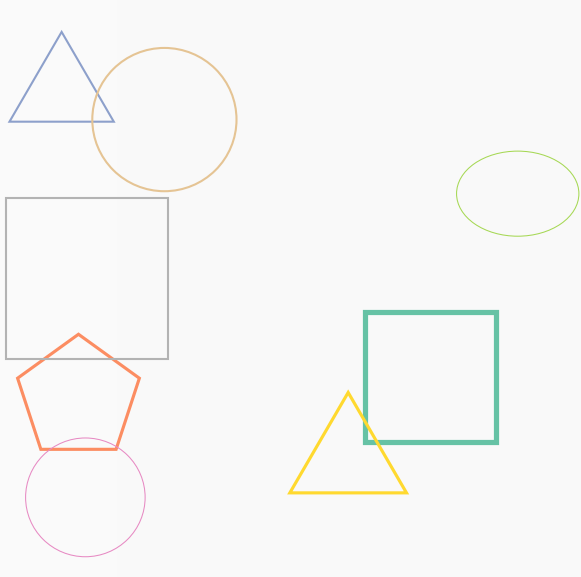[{"shape": "square", "thickness": 2.5, "radius": 0.56, "center": [0.741, 0.347]}, {"shape": "pentagon", "thickness": 1.5, "radius": 0.55, "center": [0.135, 0.31]}, {"shape": "triangle", "thickness": 1, "radius": 0.52, "center": [0.106, 0.84]}, {"shape": "circle", "thickness": 0.5, "radius": 0.51, "center": [0.147, 0.138]}, {"shape": "oval", "thickness": 0.5, "radius": 0.53, "center": [0.891, 0.664]}, {"shape": "triangle", "thickness": 1.5, "radius": 0.58, "center": [0.599, 0.204]}, {"shape": "circle", "thickness": 1, "radius": 0.62, "center": [0.283, 0.792]}, {"shape": "square", "thickness": 1, "radius": 0.7, "center": [0.149, 0.517]}]